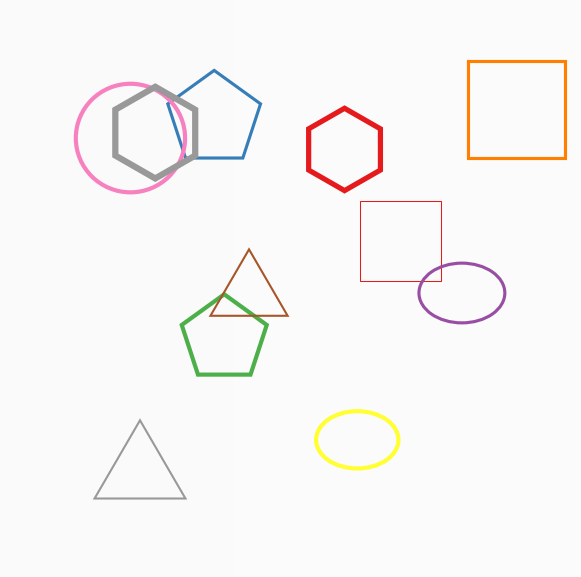[{"shape": "square", "thickness": 0.5, "radius": 0.35, "center": [0.689, 0.582]}, {"shape": "hexagon", "thickness": 2.5, "radius": 0.36, "center": [0.593, 0.74]}, {"shape": "pentagon", "thickness": 1.5, "radius": 0.42, "center": [0.368, 0.793]}, {"shape": "pentagon", "thickness": 2, "radius": 0.38, "center": [0.386, 0.413]}, {"shape": "oval", "thickness": 1.5, "radius": 0.37, "center": [0.795, 0.492]}, {"shape": "square", "thickness": 1.5, "radius": 0.42, "center": [0.889, 0.809]}, {"shape": "oval", "thickness": 2, "radius": 0.35, "center": [0.615, 0.238]}, {"shape": "triangle", "thickness": 1, "radius": 0.38, "center": [0.428, 0.491]}, {"shape": "circle", "thickness": 2, "radius": 0.47, "center": [0.224, 0.76]}, {"shape": "hexagon", "thickness": 3, "radius": 0.4, "center": [0.267, 0.769]}, {"shape": "triangle", "thickness": 1, "radius": 0.45, "center": [0.241, 0.181]}]